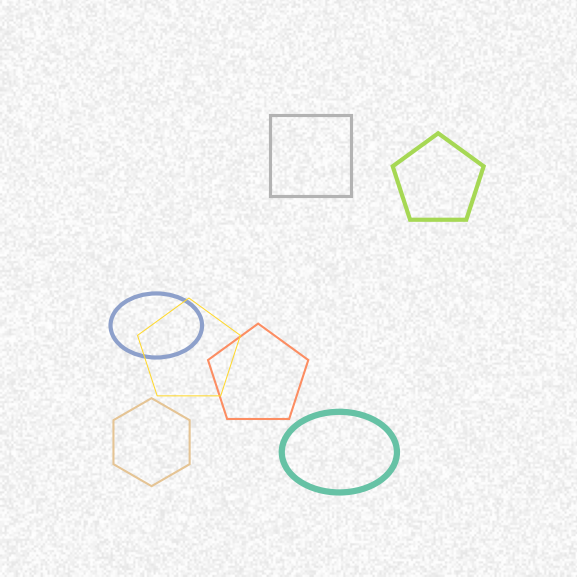[{"shape": "oval", "thickness": 3, "radius": 0.5, "center": [0.588, 0.216]}, {"shape": "pentagon", "thickness": 1, "radius": 0.46, "center": [0.447, 0.347]}, {"shape": "oval", "thickness": 2, "radius": 0.4, "center": [0.271, 0.436]}, {"shape": "pentagon", "thickness": 2, "radius": 0.41, "center": [0.759, 0.686]}, {"shape": "pentagon", "thickness": 0.5, "radius": 0.47, "center": [0.327, 0.389]}, {"shape": "hexagon", "thickness": 1, "radius": 0.38, "center": [0.262, 0.233]}, {"shape": "square", "thickness": 1.5, "radius": 0.35, "center": [0.537, 0.73]}]